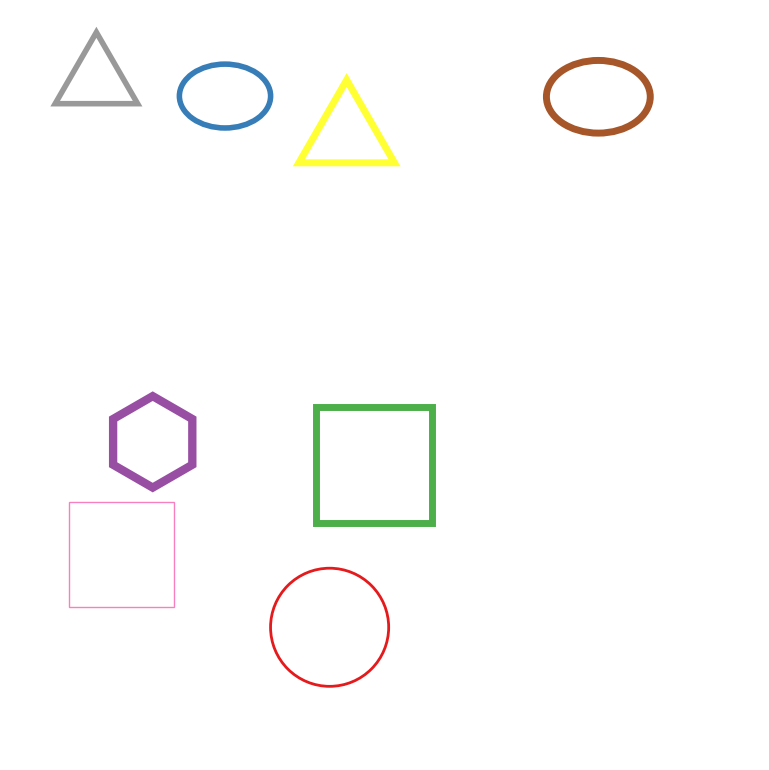[{"shape": "circle", "thickness": 1, "radius": 0.38, "center": [0.428, 0.185]}, {"shape": "oval", "thickness": 2, "radius": 0.3, "center": [0.292, 0.875]}, {"shape": "square", "thickness": 2.5, "radius": 0.38, "center": [0.486, 0.397]}, {"shape": "hexagon", "thickness": 3, "radius": 0.3, "center": [0.198, 0.426]}, {"shape": "triangle", "thickness": 2.5, "radius": 0.36, "center": [0.45, 0.824]}, {"shape": "oval", "thickness": 2.5, "radius": 0.34, "center": [0.777, 0.874]}, {"shape": "square", "thickness": 0.5, "radius": 0.34, "center": [0.158, 0.28]}, {"shape": "triangle", "thickness": 2, "radius": 0.31, "center": [0.125, 0.896]}]